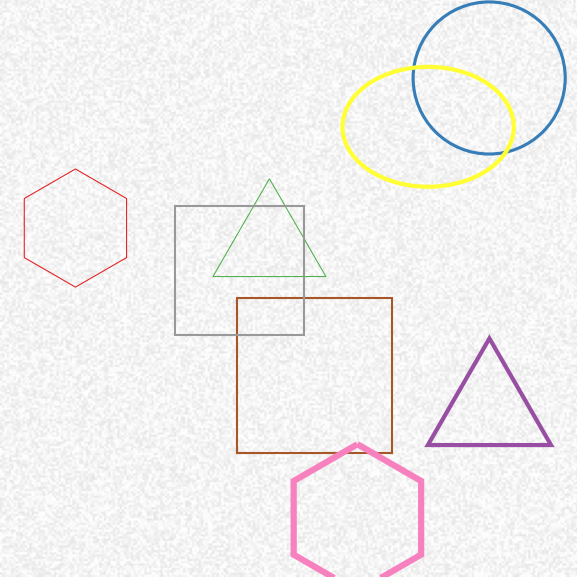[{"shape": "hexagon", "thickness": 0.5, "radius": 0.51, "center": [0.131, 0.604]}, {"shape": "circle", "thickness": 1.5, "radius": 0.66, "center": [0.847, 0.864]}, {"shape": "triangle", "thickness": 0.5, "radius": 0.56, "center": [0.467, 0.577]}, {"shape": "triangle", "thickness": 2, "radius": 0.62, "center": [0.847, 0.29]}, {"shape": "oval", "thickness": 2, "radius": 0.74, "center": [0.741, 0.78]}, {"shape": "square", "thickness": 1, "radius": 0.67, "center": [0.545, 0.349]}, {"shape": "hexagon", "thickness": 3, "radius": 0.64, "center": [0.619, 0.102]}, {"shape": "square", "thickness": 1, "radius": 0.56, "center": [0.414, 0.53]}]